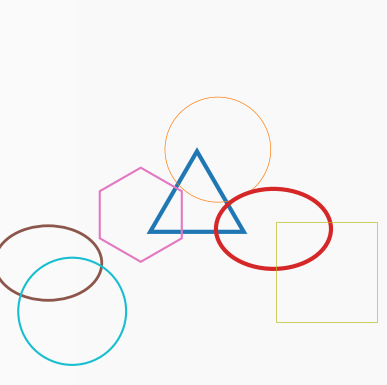[{"shape": "triangle", "thickness": 3, "radius": 0.7, "center": [0.508, 0.468]}, {"shape": "circle", "thickness": 0.5, "radius": 0.68, "center": [0.562, 0.611]}, {"shape": "oval", "thickness": 3, "radius": 0.74, "center": [0.706, 0.406]}, {"shape": "oval", "thickness": 2, "radius": 0.69, "center": [0.124, 0.317]}, {"shape": "hexagon", "thickness": 1.5, "radius": 0.61, "center": [0.363, 0.442]}, {"shape": "square", "thickness": 0.5, "radius": 0.65, "center": [0.843, 0.293]}, {"shape": "circle", "thickness": 1.5, "radius": 0.7, "center": [0.186, 0.191]}]